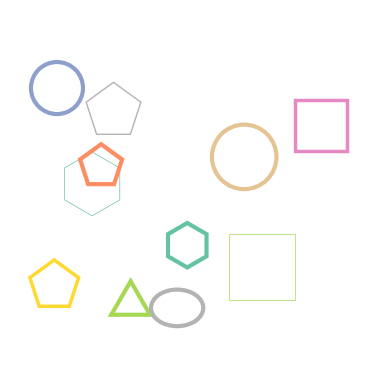[{"shape": "hexagon", "thickness": 0.5, "radius": 0.41, "center": [0.239, 0.522]}, {"shape": "hexagon", "thickness": 3, "radius": 0.29, "center": [0.486, 0.363]}, {"shape": "pentagon", "thickness": 3, "radius": 0.29, "center": [0.263, 0.568]}, {"shape": "circle", "thickness": 3, "radius": 0.34, "center": [0.148, 0.771]}, {"shape": "square", "thickness": 2.5, "radius": 0.33, "center": [0.834, 0.675]}, {"shape": "square", "thickness": 0.5, "radius": 0.43, "center": [0.68, 0.306]}, {"shape": "triangle", "thickness": 3, "radius": 0.29, "center": [0.339, 0.211]}, {"shape": "pentagon", "thickness": 2.5, "radius": 0.33, "center": [0.141, 0.258]}, {"shape": "circle", "thickness": 3, "radius": 0.42, "center": [0.634, 0.592]}, {"shape": "oval", "thickness": 3, "radius": 0.34, "center": [0.46, 0.2]}, {"shape": "pentagon", "thickness": 1, "radius": 0.37, "center": [0.295, 0.712]}]